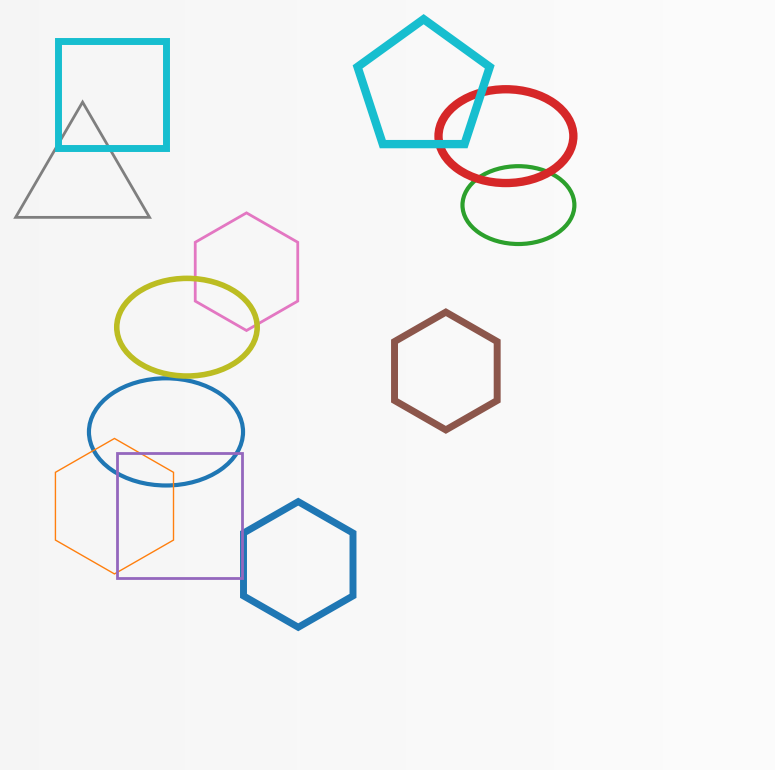[{"shape": "oval", "thickness": 1.5, "radius": 0.5, "center": [0.214, 0.439]}, {"shape": "hexagon", "thickness": 2.5, "radius": 0.41, "center": [0.385, 0.267]}, {"shape": "hexagon", "thickness": 0.5, "radius": 0.44, "center": [0.148, 0.343]}, {"shape": "oval", "thickness": 1.5, "radius": 0.36, "center": [0.669, 0.734]}, {"shape": "oval", "thickness": 3, "radius": 0.44, "center": [0.653, 0.823]}, {"shape": "square", "thickness": 1, "radius": 0.4, "center": [0.231, 0.331]}, {"shape": "hexagon", "thickness": 2.5, "radius": 0.38, "center": [0.575, 0.518]}, {"shape": "hexagon", "thickness": 1, "radius": 0.38, "center": [0.318, 0.647]}, {"shape": "triangle", "thickness": 1, "radius": 0.5, "center": [0.107, 0.768]}, {"shape": "oval", "thickness": 2, "radius": 0.45, "center": [0.241, 0.575]}, {"shape": "square", "thickness": 2.5, "radius": 0.35, "center": [0.145, 0.877]}, {"shape": "pentagon", "thickness": 3, "radius": 0.45, "center": [0.547, 0.885]}]